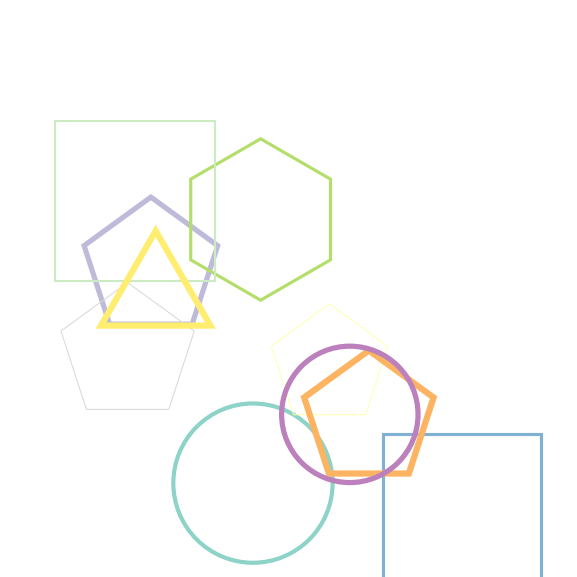[{"shape": "circle", "thickness": 2, "radius": 0.69, "center": [0.438, 0.163]}, {"shape": "pentagon", "thickness": 0.5, "radius": 0.53, "center": [0.571, 0.367]}, {"shape": "pentagon", "thickness": 2.5, "radius": 0.61, "center": [0.261, 0.536]}, {"shape": "square", "thickness": 1.5, "radius": 0.69, "center": [0.8, 0.111]}, {"shape": "pentagon", "thickness": 3, "radius": 0.59, "center": [0.639, 0.274]}, {"shape": "hexagon", "thickness": 1.5, "radius": 0.7, "center": [0.451, 0.619]}, {"shape": "pentagon", "thickness": 0.5, "radius": 0.61, "center": [0.221, 0.388]}, {"shape": "circle", "thickness": 2.5, "radius": 0.59, "center": [0.606, 0.282]}, {"shape": "square", "thickness": 1, "radius": 0.69, "center": [0.234, 0.65]}, {"shape": "triangle", "thickness": 3, "radius": 0.55, "center": [0.27, 0.49]}]